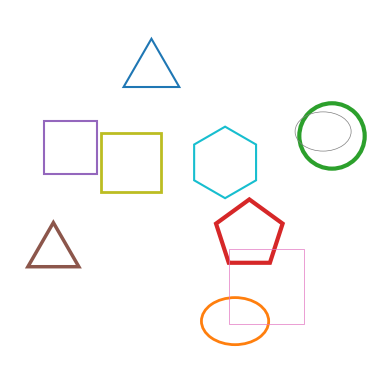[{"shape": "triangle", "thickness": 1.5, "radius": 0.42, "center": [0.393, 0.816]}, {"shape": "oval", "thickness": 2, "radius": 0.44, "center": [0.611, 0.166]}, {"shape": "circle", "thickness": 3, "radius": 0.42, "center": [0.862, 0.647]}, {"shape": "pentagon", "thickness": 3, "radius": 0.45, "center": [0.648, 0.391]}, {"shape": "square", "thickness": 1.5, "radius": 0.34, "center": [0.182, 0.616]}, {"shape": "triangle", "thickness": 2.5, "radius": 0.38, "center": [0.139, 0.345]}, {"shape": "square", "thickness": 0.5, "radius": 0.49, "center": [0.692, 0.255]}, {"shape": "oval", "thickness": 0.5, "radius": 0.36, "center": [0.839, 0.658]}, {"shape": "square", "thickness": 2, "radius": 0.39, "center": [0.34, 0.578]}, {"shape": "hexagon", "thickness": 1.5, "radius": 0.46, "center": [0.585, 0.578]}]